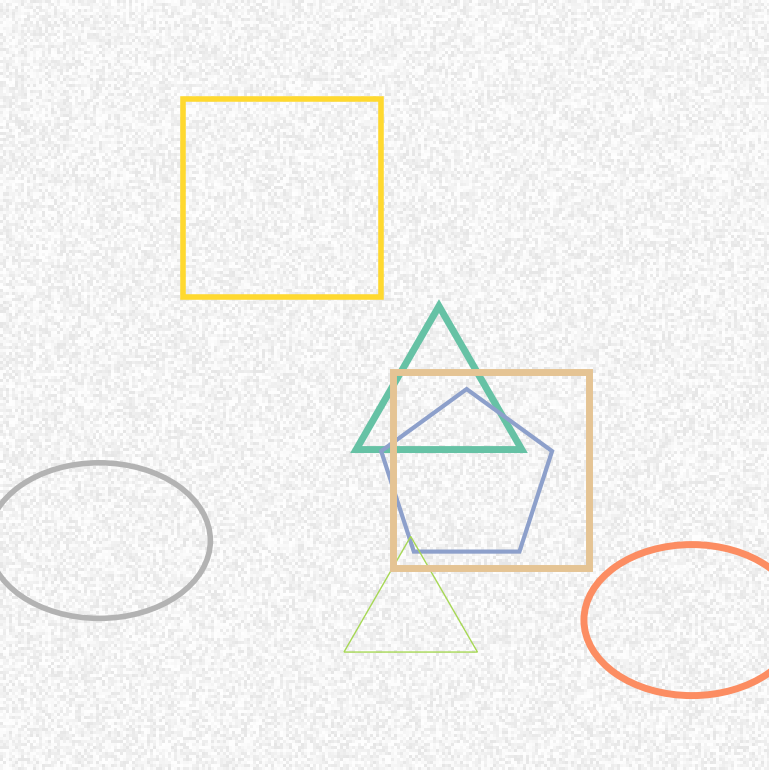[{"shape": "triangle", "thickness": 2.5, "radius": 0.62, "center": [0.57, 0.478]}, {"shape": "oval", "thickness": 2.5, "radius": 0.7, "center": [0.898, 0.195]}, {"shape": "pentagon", "thickness": 1.5, "radius": 0.58, "center": [0.606, 0.378]}, {"shape": "triangle", "thickness": 0.5, "radius": 0.5, "center": [0.533, 0.203]}, {"shape": "square", "thickness": 2, "radius": 0.64, "center": [0.366, 0.743]}, {"shape": "square", "thickness": 2.5, "radius": 0.64, "center": [0.638, 0.39]}, {"shape": "oval", "thickness": 2, "radius": 0.72, "center": [0.129, 0.298]}]